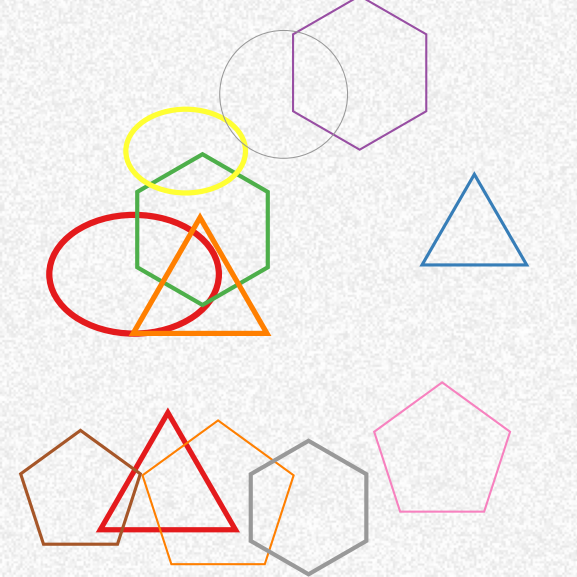[{"shape": "oval", "thickness": 3, "radius": 0.73, "center": [0.232, 0.524]}, {"shape": "triangle", "thickness": 2.5, "radius": 0.68, "center": [0.291, 0.149]}, {"shape": "triangle", "thickness": 1.5, "radius": 0.52, "center": [0.821, 0.593]}, {"shape": "hexagon", "thickness": 2, "radius": 0.65, "center": [0.351, 0.602]}, {"shape": "hexagon", "thickness": 1, "radius": 0.67, "center": [0.623, 0.873]}, {"shape": "pentagon", "thickness": 1, "radius": 0.69, "center": [0.378, 0.134]}, {"shape": "triangle", "thickness": 2.5, "radius": 0.67, "center": [0.346, 0.489]}, {"shape": "oval", "thickness": 2.5, "radius": 0.52, "center": [0.322, 0.738]}, {"shape": "pentagon", "thickness": 1.5, "radius": 0.54, "center": [0.139, 0.145]}, {"shape": "pentagon", "thickness": 1, "radius": 0.62, "center": [0.766, 0.213]}, {"shape": "circle", "thickness": 0.5, "radius": 0.55, "center": [0.491, 0.836]}, {"shape": "hexagon", "thickness": 2, "radius": 0.58, "center": [0.534, 0.12]}]